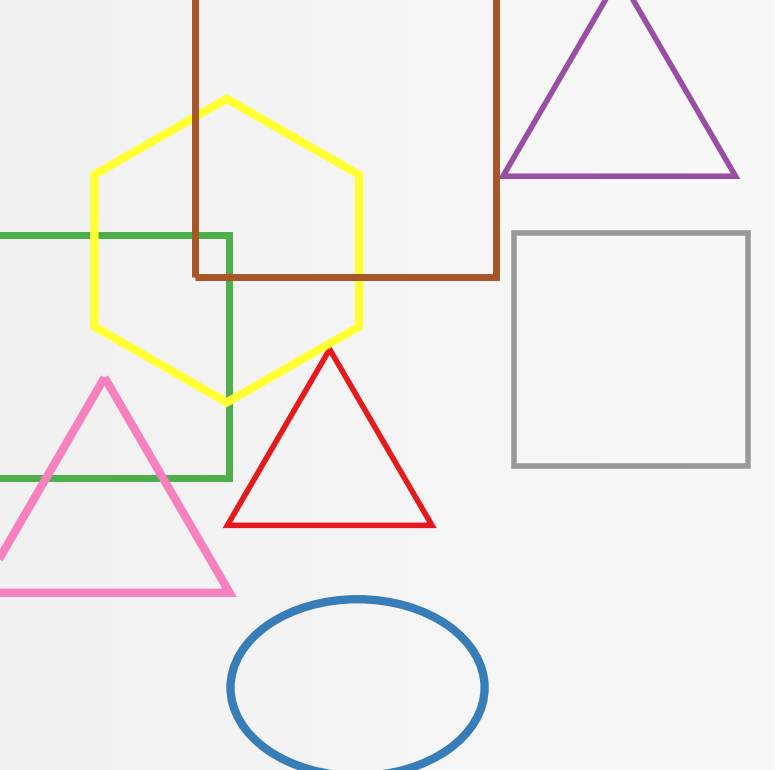[{"shape": "triangle", "thickness": 2, "radius": 0.76, "center": [0.425, 0.394]}, {"shape": "oval", "thickness": 3, "radius": 0.82, "center": [0.461, 0.107]}, {"shape": "square", "thickness": 2.5, "radius": 0.79, "center": [0.138, 0.537]}, {"shape": "triangle", "thickness": 2, "radius": 0.87, "center": [0.799, 0.858]}, {"shape": "hexagon", "thickness": 3, "radius": 0.99, "center": [0.293, 0.674]}, {"shape": "square", "thickness": 2.5, "radius": 0.97, "center": [0.446, 0.834]}, {"shape": "triangle", "thickness": 3, "radius": 0.93, "center": [0.135, 0.323]}, {"shape": "square", "thickness": 2, "radius": 0.76, "center": [0.814, 0.546]}]